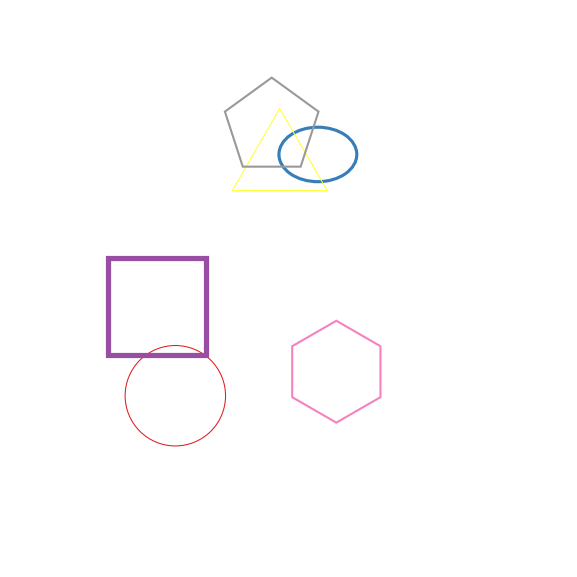[{"shape": "circle", "thickness": 0.5, "radius": 0.43, "center": [0.304, 0.314]}, {"shape": "oval", "thickness": 1.5, "radius": 0.34, "center": [0.55, 0.732]}, {"shape": "square", "thickness": 2.5, "radius": 0.42, "center": [0.272, 0.469]}, {"shape": "triangle", "thickness": 0.5, "radius": 0.47, "center": [0.484, 0.717]}, {"shape": "hexagon", "thickness": 1, "radius": 0.44, "center": [0.582, 0.355]}, {"shape": "pentagon", "thickness": 1, "radius": 0.43, "center": [0.47, 0.78]}]